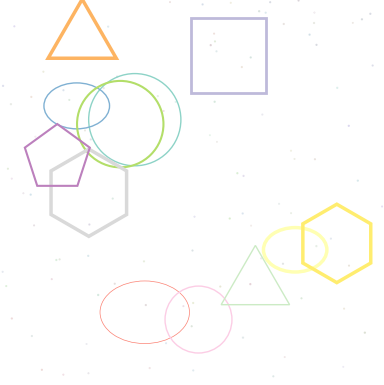[{"shape": "circle", "thickness": 1, "radius": 0.6, "center": [0.35, 0.689]}, {"shape": "oval", "thickness": 2.5, "radius": 0.41, "center": [0.767, 0.351]}, {"shape": "square", "thickness": 2, "radius": 0.49, "center": [0.593, 0.856]}, {"shape": "oval", "thickness": 0.5, "radius": 0.58, "center": [0.376, 0.189]}, {"shape": "oval", "thickness": 1, "radius": 0.43, "center": [0.199, 0.725]}, {"shape": "triangle", "thickness": 2.5, "radius": 0.51, "center": [0.213, 0.9]}, {"shape": "circle", "thickness": 1.5, "radius": 0.56, "center": [0.312, 0.678]}, {"shape": "circle", "thickness": 1, "radius": 0.43, "center": [0.516, 0.17]}, {"shape": "hexagon", "thickness": 2.5, "radius": 0.57, "center": [0.231, 0.499]}, {"shape": "pentagon", "thickness": 1.5, "radius": 0.44, "center": [0.149, 0.589]}, {"shape": "triangle", "thickness": 1, "radius": 0.51, "center": [0.663, 0.26]}, {"shape": "hexagon", "thickness": 2.5, "radius": 0.51, "center": [0.875, 0.368]}]